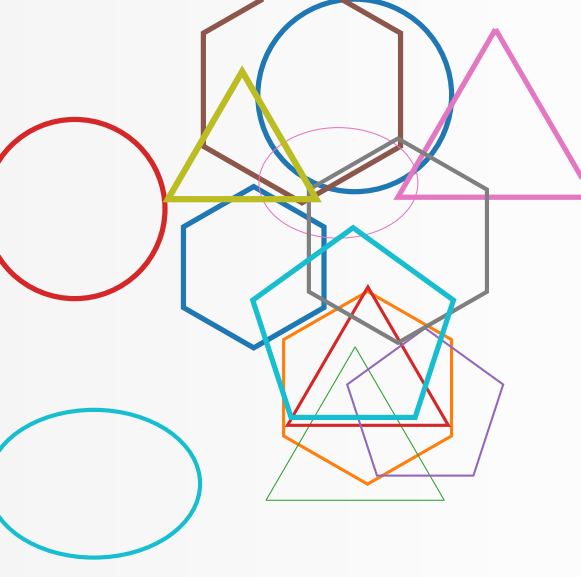[{"shape": "circle", "thickness": 2.5, "radius": 0.83, "center": [0.61, 0.834]}, {"shape": "hexagon", "thickness": 2.5, "radius": 0.7, "center": [0.437, 0.536]}, {"shape": "hexagon", "thickness": 1.5, "radius": 0.83, "center": [0.632, 0.328]}, {"shape": "triangle", "thickness": 0.5, "radius": 0.89, "center": [0.611, 0.221]}, {"shape": "circle", "thickness": 2.5, "radius": 0.78, "center": [0.129, 0.637]}, {"shape": "triangle", "thickness": 1.5, "radius": 0.8, "center": [0.633, 0.343]}, {"shape": "pentagon", "thickness": 1, "radius": 0.71, "center": [0.732, 0.29]}, {"shape": "hexagon", "thickness": 2.5, "radius": 0.98, "center": [0.52, 0.844]}, {"shape": "triangle", "thickness": 2.5, "radius": 0.97, "center": [0.852, 0.755]}, {"shape": "oval", "thickness": 0.5, "radius": 0.68, "center": [0.582, 0.682]}, {"shape": "hexagon", "thickness": 2, "radius": 0.88, "center": [0.685, 0.582]}, {"shape": "triangle", "thickness": 3, "radius": 0.74, "center": [0.417, 0.728]}, {"shape": "oval", "thickness": 2, "radius": 0.91, "center": [0.162, 0.162]}, {"shape": "pentagon", "thickness": 2.5, "radius": 0.91, "center": [0.607, 0.423]}]